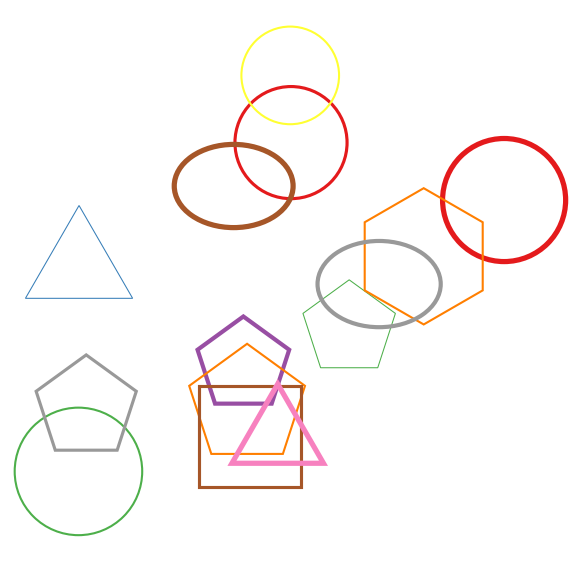[{"shape": "circle", "thickness": 2.5, "radius": 0.53, "center": [0.873, 0.653]}, {"shape": "circle", "thickness": 1.5, "radius": 0.49, "center": [0.504, 0.752]}, {"shape": "triangle", "thickness": 0.5, "radius": 0.54, "center": [0.137, 0.536]}, {"shape": "circle", "thickness": 1, "radius": 0.55, "center": [0.136, 0.183]}, {"shape": "pentagon", "thickness": 0.5, "radius": 0.42, "center": [0.605, 0.43]}, {"shape": "pentagon", "thickness": 2, "radius": 0.42, "center": [0.421, 0.368]}, {"shape": "hexagon", "thickness": 1, "radius": 0.59, "center": [0.734, 0.555]}, {"shape": "pentagon", "thickness": 1, "radius": 0.53, "center": [0.428, 0.298]}, {"shape": "circle", "thickness": 1, "radius": 0.42, "center": [0.503, 0.869]}, {"shape": "square", "thickness": 1.5, "radius": 0.44, "center": [0.433, 0.244]}, {"shape": "oval", "thickness": 2.5, "radius": 0.51, "center": [0.405, 0.677]}, {"shape": "triangle", "thickness": 2.5, "radius": 0.46, "center": [0.481, 0.243]}, {"shape": "pentagon", "thickness": 1.5, "radius": 0.46, "center": [0.149, 0.293]}, {"shape": "oval", "thickness": 2, "radius": 0.53, "center": [0.657, 0.507]}]